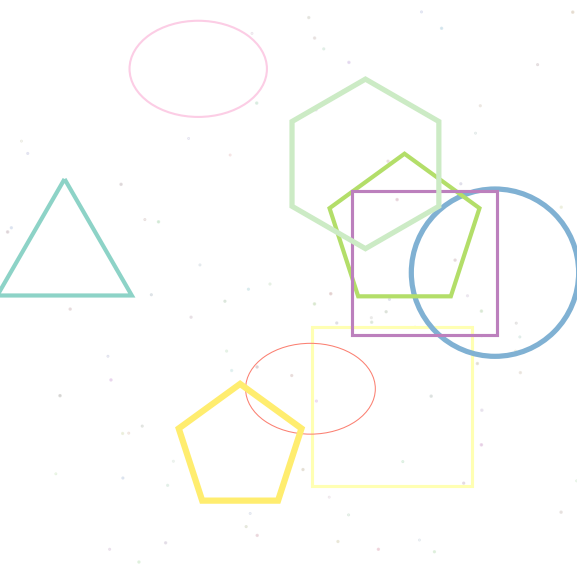[{"shape": "triangle", "thickness": 2, "radius": 0.67, "center": [0.112, 0.555]}, {"shape": "square", "thickness": 1.5, "radius": 0.69, "center": [0.679, 0.295]}, {"shape": "oval", "thickness": 0.5, "radius": 0.56, "center": [0.538, 0.326]}, {"shape": "circle", "thickness": 2.5, "radius": 0.72, "center": [0.857, 0.527]}, {"shape": "pentagon", "thickness": 2, "radius": 0.68, "center": [0.7, 0.596]}, {"shape": "oval", "thickness": 1, "radius": 0.59, "center": [0.343, 0.88]}, {"shape": "square", "thickness": 1.5, "radius": 0.62, "center": [0.735, 0.544]}, {"shape": "hexagon", "thickness": 2.5, "radius": 0.73, "center": [0.633, 0.715]}, {"shape": "pentagon", "thickness": 3, "radius": 0.56, "center": [0.416, 0.223]}]